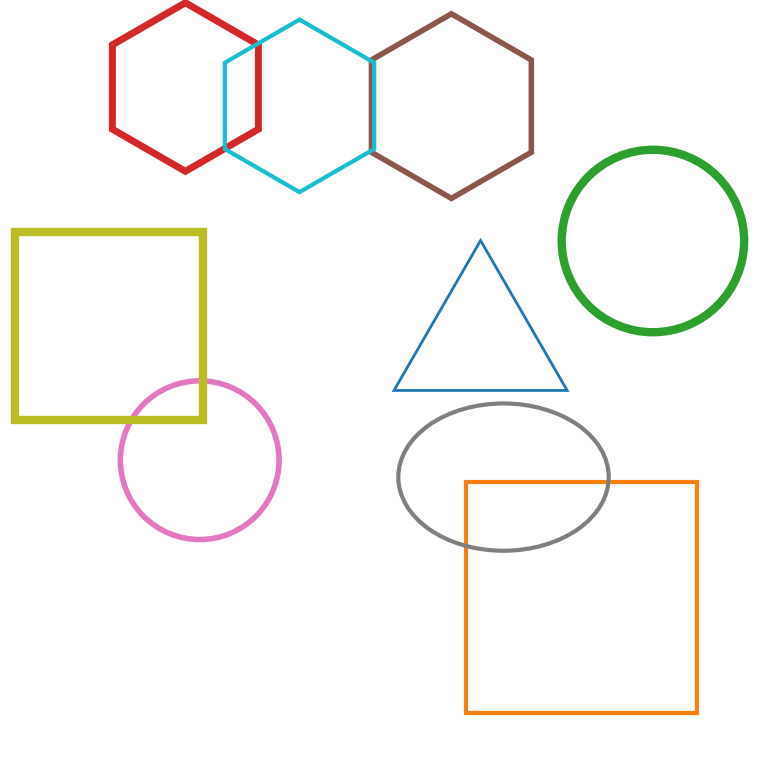[{"shape": "triangle", "thickness": 1, "radius": 0.65, "center": [0.624, 0.558]}, {"shape": "square", "thickness": 1.5, "radius": 0.75, "center": [0.755, 0.224]}, {"shape": "circle", "thickness": 3, "radius": 0.59, "center": [0.848, 0.687]}, {"shape": "hexagon", "thickness": 2.5, "radius": 0.55, "center": [0.241, 0.887]}, {"shape": "hexagon", "thickness": 2, "radius": 0.6, "center": [0.586, 0.862]}, {"shape": "circle", "thickness": 2, "radius": 0.52, "center": [0.259, 0.402]}, {"shape": "oval", "thickness": 1.5, "radius": 0.68, "center": [0.654, 0.38]}, {"shape": "square", "thickness": 3, "radius": 0.61, "center": [0.142, 0.577]}, {"shape": "hexagon", "thickness": 1.5, "radius": 0.56, "center": [0.389, 0.863]}]